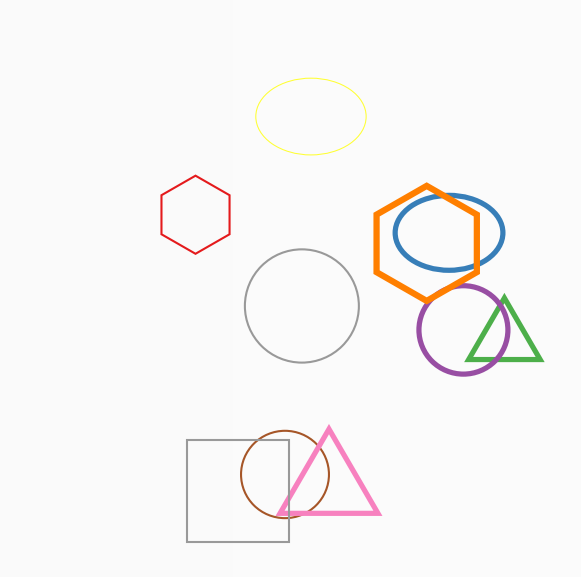[{"shape": "hexagon", "thickness": 1, "radius": 0.34, "center": [0.336, 0.627]}, {"shape": "oval", "thickness": 2.5, "radius": 0.46, "center": [0.773, 0.596]}, {"shape": "triangle", "thickness": 2.5, "radius": 0.35, "center": [0.868, 0.412]}, {"shape": "circle", "thickness": 2.5, "radius": 0.38, "center": [0.797, 0.428]}, {"shape": "hexagon", "thickness": 3, "radius": 0.5, "center": [0.734, 0.578]}, {"shape": "oval", "thickness": 0.5, "radius": 0.47, "center": [0.535, 0.797]}, {"shape": "circle", "thickness": 1, "radius": 0.38, "center": [0.49, 0.178]}, {"shape": "triangle", "thickness": 2.5, "radius": 0.49, "center": [0.566, 0.159]}, {"shape": "square", "thickness": 1, "radius": 0.44, "center": [0.409, 0.149]}, {"shape": "circle", "thickness": 1, "radius": 0.49, "center": [0.519, 0.469]}]